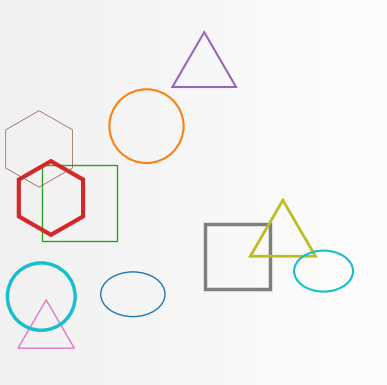[{"shape": "oval", "thickness": 1, "radius": 0.41, "center": [0.343, 0.236]}, {"shape": "circle", "thickness": 1.5, "radius": 0.48, "center": [0.378, 0.672]}, {"shape": "square", "thickness": 1, "radius": 0.49, "center": [0.205, 0.473]}, {"shape": "hexagon", "thickness": 3, "radius": 0.48, "center": [0.132, 0.486]}, {"shape": "triangle", "thickness": 1.5, "radius": 0.47, "center": [0.527, 0.821]}, {"shape": "hexagon", "thickness": 0.5, "radius": 0.5, "center": [0.101, 0.613]}, {"shape": "triangle", "thickness": 1, "radius": 0.42, "center": [0.119, 0.137]}, {"shape": "square", "thickness": 2.5, "radius": 0.42, "center": [0.613, 0.334]}, {"shape": "triangle", "thickness": 2, "radius": 0.48, "center": [0.73, 0.383]}, {"shape": "circle", "thickness": 2.5, "radius": 0.44, "center": [0.107, 0.23]}, {"shape": "oval", "thickness": 1.5, "radius": 0.38, "center": [0.835, 0.296]}]